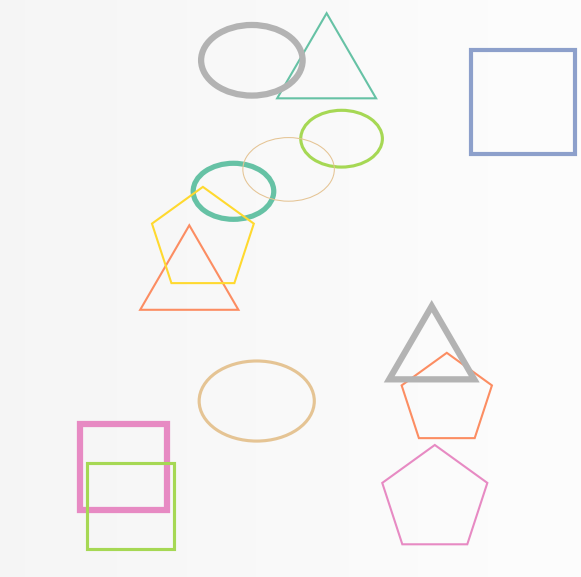[{"shape": "triangle", "thickness": 1, "radius": 0.49, "center": [0.562, 0.878]}, {"shape": "oval", "thickness": 2.5, "radius": 0.35, "center": [0.402, 0.668]}, {"shape": "triangle", "thickness": 1, "radius": 0.49, "center": [0.326, 0.511]}, {"shape": "pentagon", "thickness": 1, "radius": 0.41, "center": [0.769, 0.307]}, {"shape": "square", "thickness": 2, "radius": 0.45, "center": [0.9, 0.823]}, {"shape": "pentagon", "thickness": 1, "radius": 0.48, "center": [0.748, 0.134]}, {"shape": "square", "thickness": 3, "radius": 0.37, "center": [0.212, 0.191]}, {"shape": "oval", "thickness": 1.5, "radius": 0.35, "center": [0.588, 0.759]}, {"shape": "square", "thickness": 1.5, "radius": 0.38, "center": [0.224, 0.123]}, {"shape": "pentagon", "thickness": 1, "radius": 0.46, "center": [0.349, 0.583]}, {"shape": "oval", "thickness": 1.5, "radius": 0.5, "center": [0.442, 0.305]}, {"shape": "oval", "thickness": 0.5, "radius": 0.39, "center": [0.497, 0.706]}, {"shape": "triangle", "thickness": 3, "radius": 0.42, "center": [0.743, 0.384]}, {"shape": "oval", "thickness": 3, "radius": 0.44, "center": [0.433, 0.895]}]